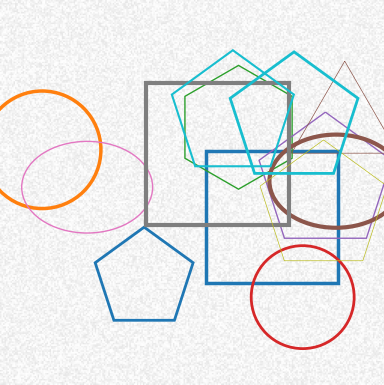[{"shape": "pentagon", "thickness": 2, "radius": 0.67, "center": [0.374, 0.276]}, {"shape": "square", "thickness": 2.5, "radius": 0.86, "center": [0.706, 0.435]}, {"shape": "circle", "thickness": 2.5, "radius": 0.76, "center": [0.109, 0.611]}, {"shape": "hexagon", "thickness": 1, "radius": 0.8, "center": [0.62, 0.669]}, {"shape": "circle", "thickness": 2, "radius": 0.67, "center": [0.786, 0.228]}, {"shape": "pentagon", "thickness": 1, "radius": 0.91, "center": [0.845, 0.528]}, {"shape": "triangle", "thickness": 0.5, "radius": 0.8, "center": [0.895, 0.682]}, {"shape": "oval", "thickness": 3, "radius": 0.86, "center": [0.873, 0.529]}, {"shape": "oval", "thickness": 1, "radius": 0.85, "center": [0.226, 0.514]}, {"shape": "square", "thickness": 3, "radius": 0.93, "center": [0.564, 0.6]}, {"shape": "pentagon", "thickness": 0.5, "radius": 0.87, "center": [0.84, 0.463]}, {"shape": "pentagon", "thickness": 1.5, "radius": 0.83, "center": [0.605, 0.703]}, {"shape": "pentagon", "thickness": 2, "radius": 0.87, "center": [0.764, 0.691]}]